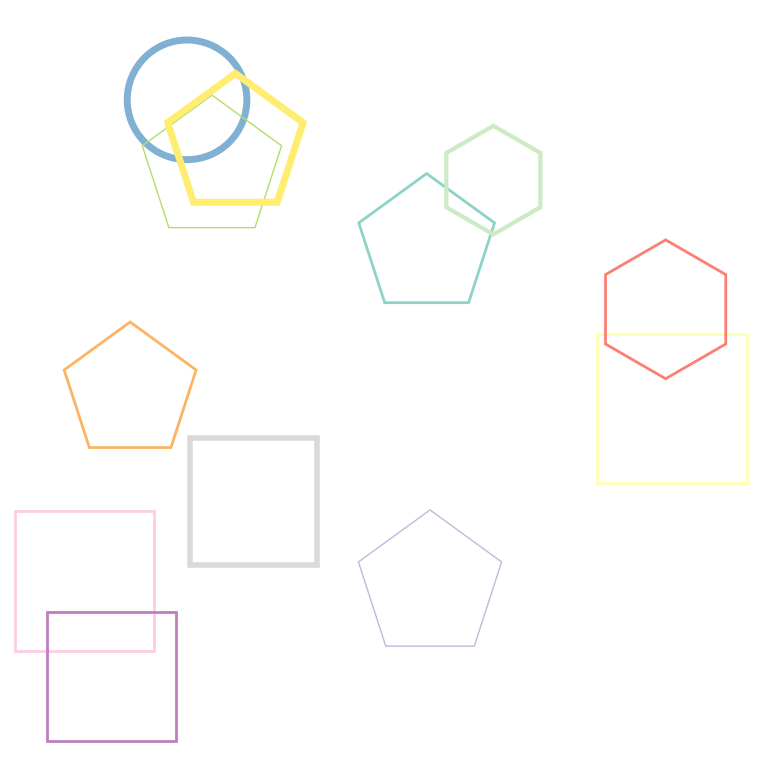[{"shape": "pentagon", "thickness": 1, "radius": 0.46, "center": [0.554, 0.682]}, {"shape": "square", "thickness": 1, "radius": 0.49, "center": [0.872, 0.47]}, {"shape": "pentagon", "thickness": 0.5, "radius": 0.49, "center": [0.558, 0.24]}, {"shape": "hexagon", "thickness": 1, "radius": 0.45, "center": [0.864, 0.598]}, {"shape": "circle", "thickness": 2.5, "radius": 0.39, "center": [0.243, 0.87]}, {"shape": "pentagon", "thickness": 1, "radius": 0.45, "center": [0.169, 0.492]}, {"shape": "pentagon", "thickness": 0.5, "radius": 0.48, "center": [0.275, 0.781]}, {"shape": "square", "thickness": 1, "radius": 0.45, "center": [0.109, 0.245]}, {"shape": "square", "thickness": 2, "radius": 0.41, "center": [0.329, 0.349]}, {"shape": "square", "thickness": 1, "radius": 0.42, "center": [0.145, 0.121]}, {"shape": "hexagon", "thickness": 1.5, "radius": 0.35, "center": [0.641, 0.766]}, {"shape": "pentagon", "thickness": 2.5, "radius": 0.46, "center": [0.306, 0.812]}]